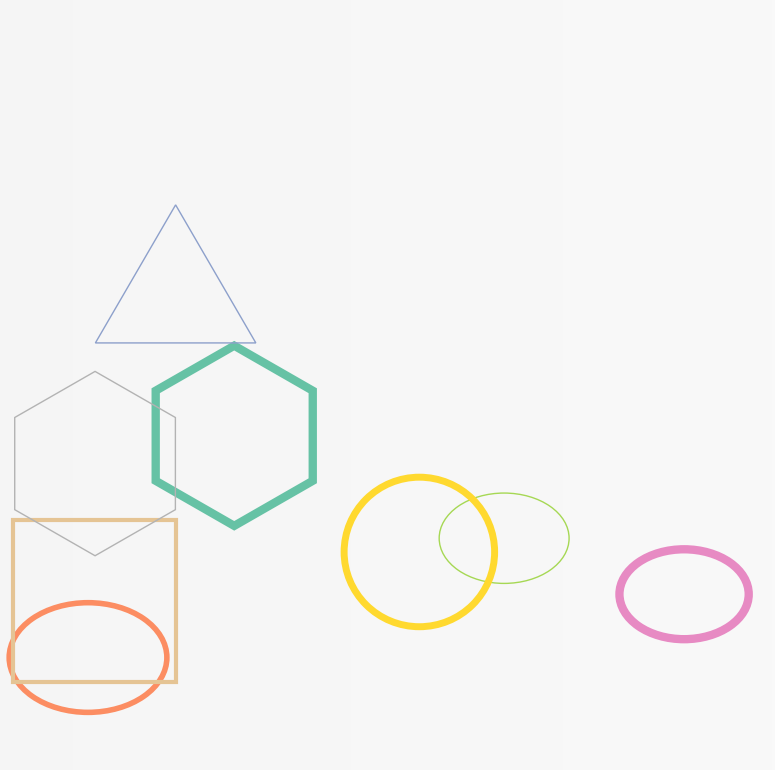[{"shape": "hexagon", "thickness": 3, "radius": 0.58, "center": [0.302, 0.434]}, {"shape": "oval", "thickness": 2, "radius": 0.51, "center": [0.114, 0.146]}, {"shape": "triangle", "thickness": 0.5, "radius": 0.6, "center": [0.227, 0.614]}, {"shape": "oval", "thickness": 3, "radius": 0.42, "center": [0.883, 0.228]}, {"shape": "oval", "thickness": 0.5, "radius": 0.42, "center": [0.65, 0.301]}, {"shape": "circle", "thickness": 2.5, "radius": 0.49, "center": [0.541, 0.283]}, {"shape": "square", "thickness": 1.5, "radius": 0.53, "center": [0.122, 0.219]}, {"shape": "hexagon", "thickness": 0.5, "radius": 0.6, "center": [0.123, 0.398]}]